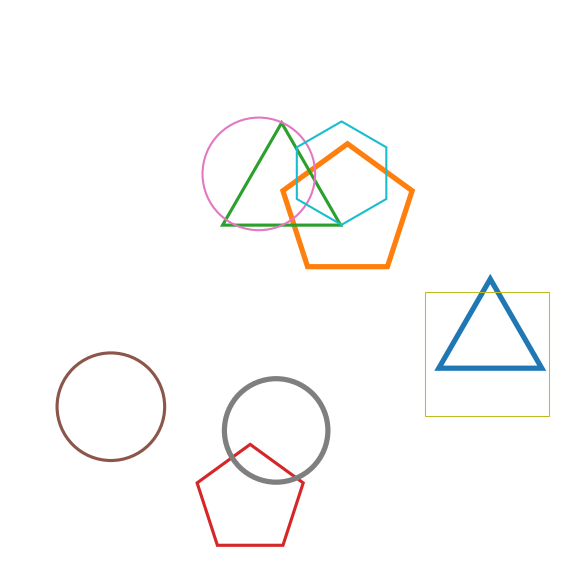[{"shape": "triangle", "thickness": 2.5, "radius": 0.51, "center": [0.849, 0.413]}, {"shape": "pentagon", "thickness": 2.5, "radius": 0.59, "center": [0.602, 0.633]}, {"shape": "triangle", "thickness": 1.5, "radius": 0.59, "center": [0.488, 0.668]}, {"shape": "pentagon", "thickness": 1.5, "radius": 0.48, "center": [0.433, 0.133]}, {"shape": "circle", "thickness": 1.5, "radius": 0.47, "center": [0.192, 0.295]}, {"shape": "circle", "thickness": 1, "radius": 0.49, "center": [0.448, 0.698]}, {"shape": "circle", "thickness": 2.5, "radius": 0.45, "center": [0.478, 0.254]}, {"shape": "square", "thickness": 0.5, "radius": 0.54, "center": [0.843, 0.385]}, {"shape": "hexagon", "thickness": 1, "radius": 0.45, "center": [0.591, 0.699]}]